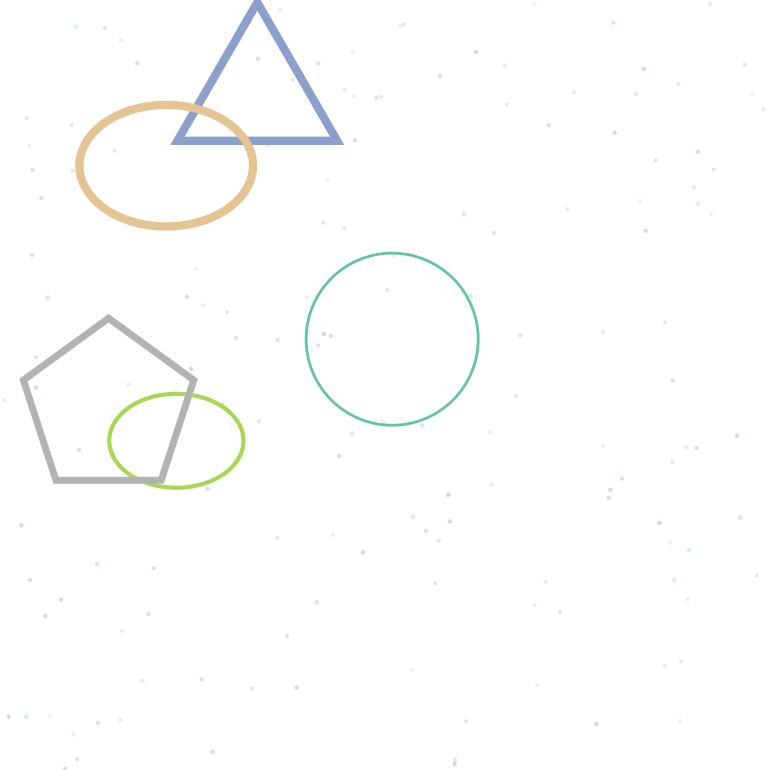[{"shape": "circle", "thickness": 1, "radius": 0.56, "center": [0.509, 0.559]}, {"shape": "triangle", "thickness": 3, "radius": 0.6, "center": [0.334, 0.877]}, {"shape": "oval", "thickness": 1.5, "radius": 0.44, "center": [0.229, 0.428]}, {"shape": "oval", "thickness": 3, "radius": 0.56, "center": [0.216, 0.785]}, {"shape": "pentagon", "thickness": 2.5, "radius": 0.58, "center": [0.141, 0.47]}]